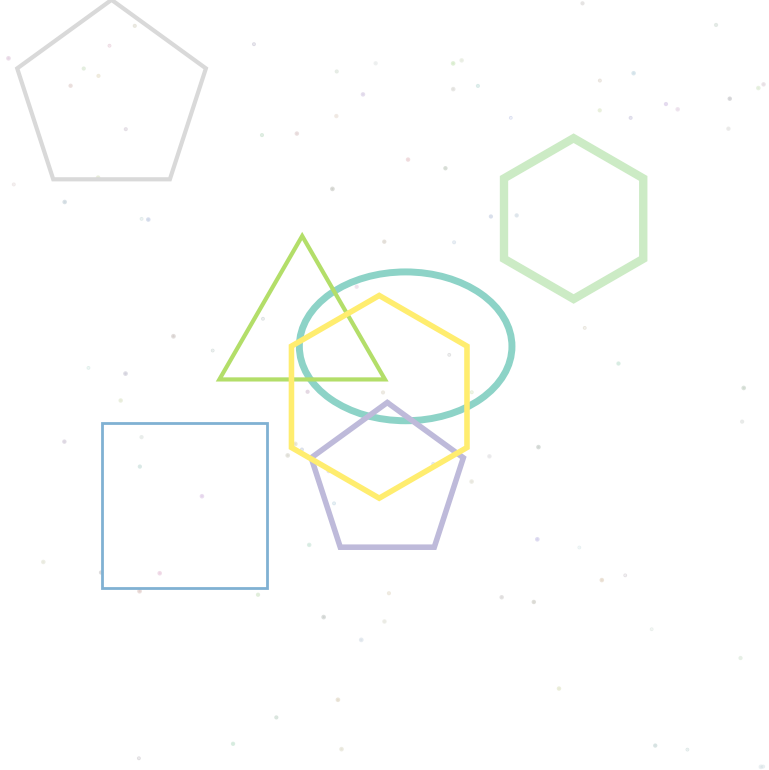[{"shape": "oval", "thickness": 2.5, "radius": 0.69, "center": [0.527, 0.55]}, {"shape": "pentagon", "thickness": 2, "radius": 0.52, "center": [0.503, 0.373]}, {"shape": "square", "thickness": 1, "radius": 0.53, "center": [0.24, 0.343]}, {"shape": "triangle", "thickness": 1.5, "radius": 0.62, "center": [0.392, 0.569]}, {"shape": "pentagon", "thickness": 1.5, "radius": 0.64, "center": [0.145, 0.871]}, {"shape": "hexagon", "thickness": 3, "radius": 0.52, "center": [0.745, 0.716]}, {"shape": "hexagon", "thickness": 2, "radius": 0.66, "center": [0.492, 0.485]}]